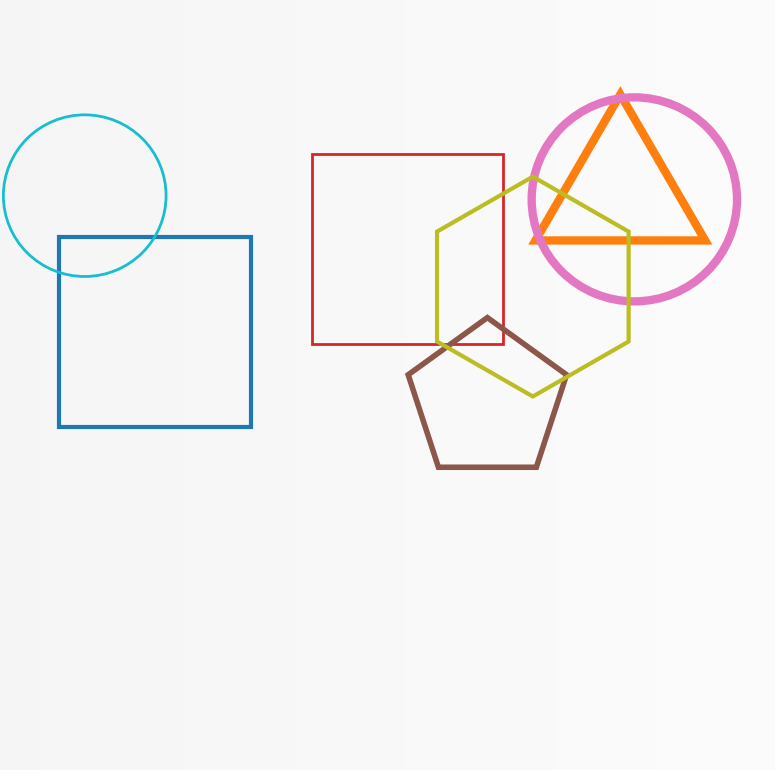[{"shape": "square", "thickness": 1.5, "radius": 0.62, "center": [0.2, 0.569]}, {"shape": "triangle", "thickness": 3, "radius": 0.63, "center": [0.8, 0.751]}, {"shape": "square", "thickness": 1, "radius": 0.61, "center": [0.526, 0.677]}, {"shape": "pentagon", "thickness": 2, "radius": 0.54, "center": [0.629, 0.48]}, {"shape": "circle", "thickness": 3, "radius": 0.66, "center": [0.819, 0.741]}, {"shape": "hexagon", "thickness": 1.5, "radius": 0.71, "center": [0.688, 0.628]}, {"shape": "circle", "thickness": 1, "radius": 0.52, "center": [0.109, 0.746]}]